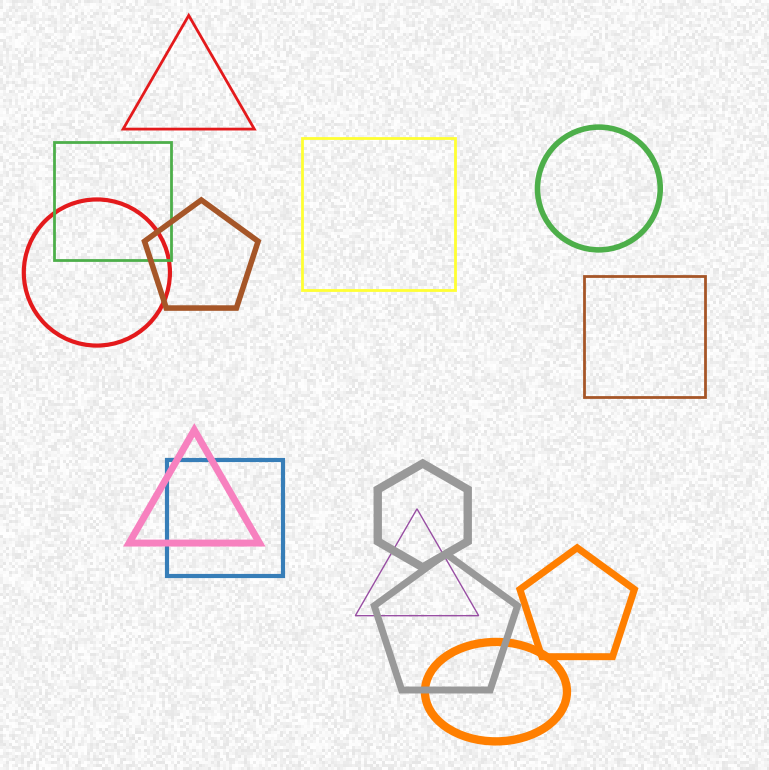[{"shape": "circle", "thickness": 1.5, "radius": 0.47, "center": [0.126, 0.646]}, {"shape": "triangle", "thickness": 1, "radius": 0.49, "center": [0.245, 0.882]}, {"shape": "square", "thickness": 1.5, "radius": 0.38, "center": [0.292, 0.327]}, {"shape": "square", "thickness": 1, "radius": 0.38, "center": [0.146, 0.739]}, {"shape": "circle", "thickness": 2, "radius": 0.4, "center": [0.778, 0.755]}, {"shape": "triangle", "thickness": 0.5, "radius": 0.46, "center": [0.542, 0.247]}, {"shape": "pentagon", "thickness": 2.5, "radius": 0.39, "center": [0.75, 0.21]}, {"shape": "oval", "thickness": 3, "radius": 0.46, "center": [0.644, 0.102]}, {"shape": "square", "thickness": 1, "radius": 0.49, "center": [0.491, 0.722]}, {"shape": "pentagon", "thickness": 2, "radius": 0.39, "center": [0.261, 0.663]}, {"shape": "square", "thickness": 1, "radius": 0.39, "center": [0.837, 0.563]}, {"shape": "triangle", "thickness": 2.5, "radius": 0.49, "center": [0.252, 0.344]}, {"shape": "hexagon", "thickness": 3, "radius": 0.34, "center": [0.549, 0.331]}, {"shape": "pentagon", "thickness": 2.5, "radius": 0.49, "center": [0.579, 0.183]}]